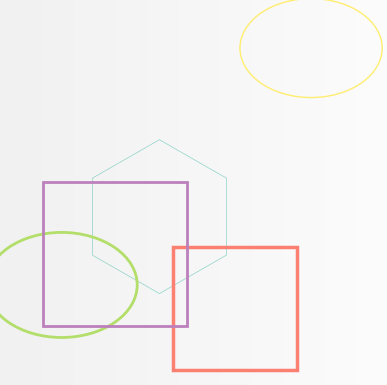[{"shape": "hexagon", "thickness": 0.5, "radius": 1.0, "center": [0.411, 0.437]}, {"shape": "square", "thickness": 2.5, "radius": 0.8, "center": [0.606, 0.199]}, {"shape": "oval", "thickness": 2, "radius": 0.97, "center": [0.159, 0.26]}, {"shape": "square", "thickness": 2, "radius": 0.93, "center": [0.296, 0.341]}, {"shape": "oval", "thickness": 1, "radius": 0.92, "center": [0.803, 0.875]}]